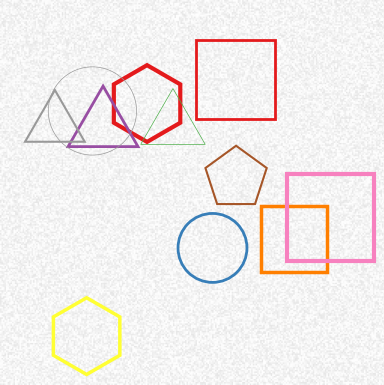[{"shape": "hexagon", "thickness": 3, "radius": 0.5, "center": [0.382, 0.731]}, {"shape": "square", "thickness": 2, "radius": 0.51, "center": [0.611, 0.793]}, {"shape": "circle", "thickness": 2, "radius": 0.45, "center": [0.552, 0.356]}, {"shape": "triangle", "thickness": 0.5, "radius": 0.48, "center": [0.449, 0.673]}, {"shape": "triangle", "thickness": 2, "radius": 0.52, "center": [0.268, 0.672]}, {"shape": "square", "thickness": 2.5, "radius": 0.43, "center": [0.765, 0.379]}, {"shape": "hexagon", "thickness": 2.5, "radius": 0.5, "center": [0.225, 0.127]}, {"shape": "pentagon", "thickness": 1.5, "radius": 0.42, "center": [0.613, 0.538]}, {"shape": "square", "thickness": 3, "radius": 0.57, "center": [0.859, 0.435]}, {"shape": "circle", "thickness": 0.5, "radius": 0.57, "center": [0.24, 0.712]}, {"shape": "triangle", "thickness": 1.5, "radius": 0.45, "center": [0.143, 0.677]}]